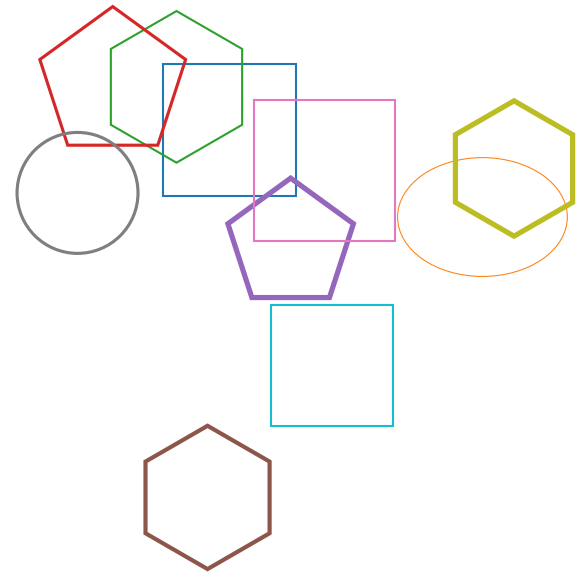[{"shape": "square", "thickness": 1, "radius": 0.57, "center": [0.397, 0.774]}, {"shape": "oval", "thickness": 0.5, "radius": 0.73, "center": [0.835, 0.623]}, {"shape": "hexagon", "thickness": 1, "radius": 0.66, "center": [0.306, 0.849]}, {"shape": "pentagon", "thickness": 1.5, "radius": 0.66, "center": [0.195, 0.855]}, {"shape": "pentagon", "thickness": 2.5, "radius": 0.57, "center": [0.503, 0.576]}, {"shape": "hexagon", "thickness": 2, "radius": 0.62, "center": [0.359, 0.138]}, {"shape": "square", "thickness": 1, "radius": 0.61, "center": [0.562, 0.704]}, {"shape": "circle", "thickness": 1.5, "radius": 0.52, "center": [0.134, 0.665]}, {"shape": "hexagon", "thickness": 2.5, "radius": 0.59, "center": [0.89, 0.707]}, {"shape": "square", "thickness": 1, "radius": 0.53, "center": [0.574, 0.366]}]